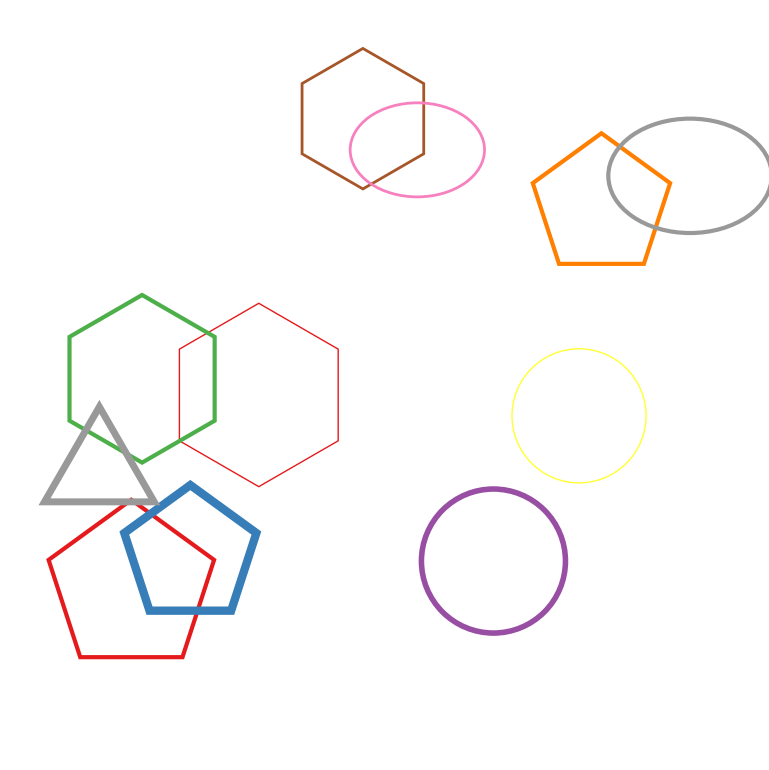[{"shape": "pentagon", "thickness": 1.5, "radius": 0.56, "center": [0.171, 0.238]}, {"shape": "hexagon", "thickness": 0.5, "radius": 0.6, "center": [0.336, 0.487]}, {"shape": "pentagon", "thickness": 3, "radius": 0.45, "center": [0.247, 0.28]}, {"shape": "hexagon", "thickness": 1.5, "radius": 0.54, "center": [0.185, 0.508]}, {"shape": "circle", "thickness": 2, "radius": 0.47, "center": [0.641, 0.271]}, {"shape": "pentagon", "thickness": 1.5, "radius": 0.47, "center": [0.781, 0.733]}, {"shape": "circle", "thickness": 0.5, "radius": 0.44, "center": [0.752, 0.46]}, {"shape": "hexagon", "thickness": 1, "radius": 0.46, "center": [0.471, 0.846]}, {"shape": "oval", "thickness": 1, "radius": 0.44, "center": [0.542, 0.805]}, {"shape": "triangle", "thickness": 2.5, "radius": 0.41, "center": [0.129, 0.389]}, {"shape": "oval", "thickness": 1.5, "radius": 0.53, "center": [0.896, 0.772]}]